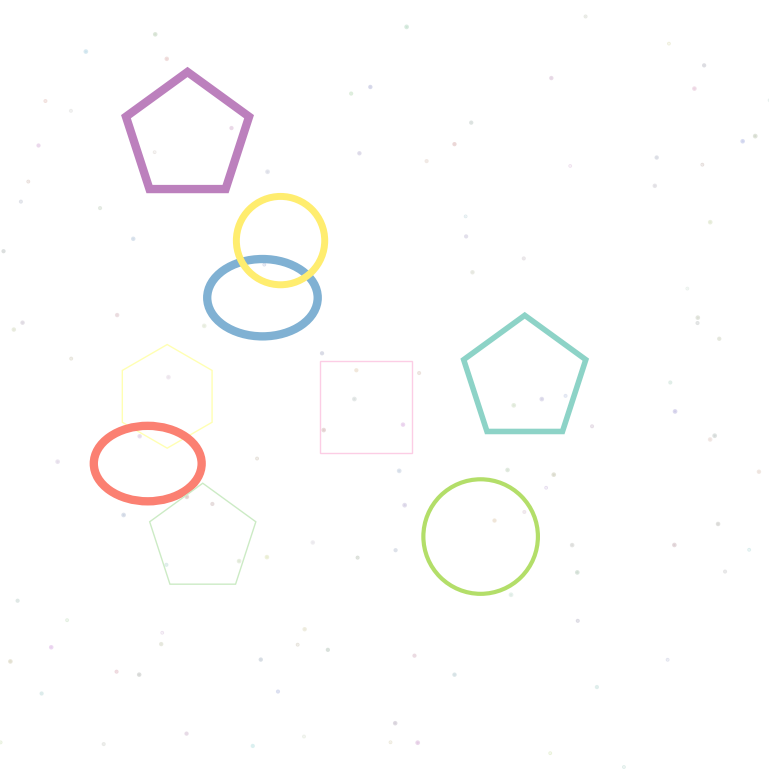[{"shape": "pentagon", "thickness": 2, "radius": 0.42, "center": [0.681, 0.507]}, {"shape": "hexagon", "thickness": 0.5, "radius": 0.34, "center": [0.217, 0.485]}, {"shape": "oval", "thickness": 3, "radius": 0.35, "center": [0.192, 0.398]}, {"shape": "oval", "thickness": 3, "radius": 0.36, "center": [0.341, 0.613]}, {"shape": "circle", "thickness": 1.5, "radius": 0.37, "center": [0.624, 0.303]}, {"shape": "square", "thickness": 0.5, "radius": 0.3, "center": [0.475, 0.472]}, {"shape": "pentagon", "thickness": 3, "radius": 0.42, "center": [0.244, 0.822]}, {"shape": "pentagon", "thickness": 0.5, "radius": 0.36, "center": [0.263, 0.3]}, {"shape": "circle", "thickness": 2.5, "radius": 0.29, "center": [0.364, 0.688]}]